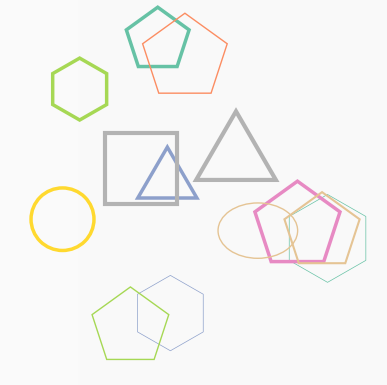[{"shape": "hexagon", "thickness": 0.5, "radius": 0.57, "center": [0.845, 0.381]}, {"shape": "pentagon", "thickness": 2.5, "radius": 0.43, "center": [0.407, 0.896]}, {"shape": "pentagon", "thickness": 1, "radius": 0.57, "center": [0.477, 0.851]}, {"shape": "hexagon", "thickness": 0.5, "radius": 0.49, "center": [0.44, 0.187]}, {"shape": "triangle", "thickness": 2.5, "radius": 0.44, "center": [0.432, 0.53]}, {"shape": "pentagon", "thickness": 2.5, "radius": 0.58, "center": [0.768, 0.414]}, {"shape": "hexagon", "thickness": 2.5, "radius": 0.4, "center": [0.206, 0.769]}, {"shape": "pentagon", "thickness": 1, "radius": 0.52, "center": [0.337, 0.151]}, {"shape": "circle", "thickness": 2.5, "radius": 0.41, "center": [0.161, 0.431]}, {"shape": "pentagon", "thickness": 1.5, "radius": 0.51, "center": [0.831, 0.399]}, {"shape": "oval", "thickness": 1, "radius": 0.51, "center": [0.665, 0.401]}, {"shape": "square", "thickness": 3, "radius": 0.46, "center": [0.364, 0.563]}, {"shape": "triangle", "thickness": 3, "radius": 0.59, "center": [0.609, 0.592]}]